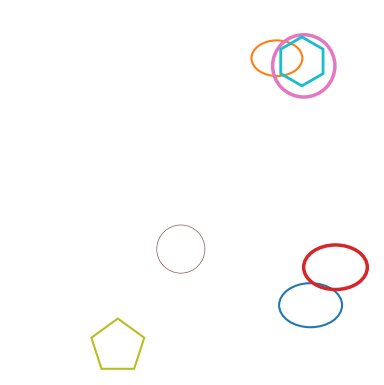[{"shape": "oval", "thickness": 1.5, "radius": 0.41, "center": [0.807, 0.207]}, {"shape": "oval", "thickness": 1.5, "radius": 0.33, "center": [0.719, 0.849]}, {"shape": "oval", "thickness": 2.5, "radius": 0.41, "center": [0.871, 0.306]}, {"shape": "circle", "thickness": 0.5, "radius": 0.31, "center": [0.47, 0.353]}, {"shape": "circle", "thickness": 2.5, "radius": 0.4, "center": [0.789, 0.829]}, {"shape": "pentagon", "thickness": 1.5, "radius": 0.36, "center": [0.306, 0.1]}, {"shape": "hexagon", "thickness": 2, "radius": 0.32, "center": [0.784, 0.84]}]